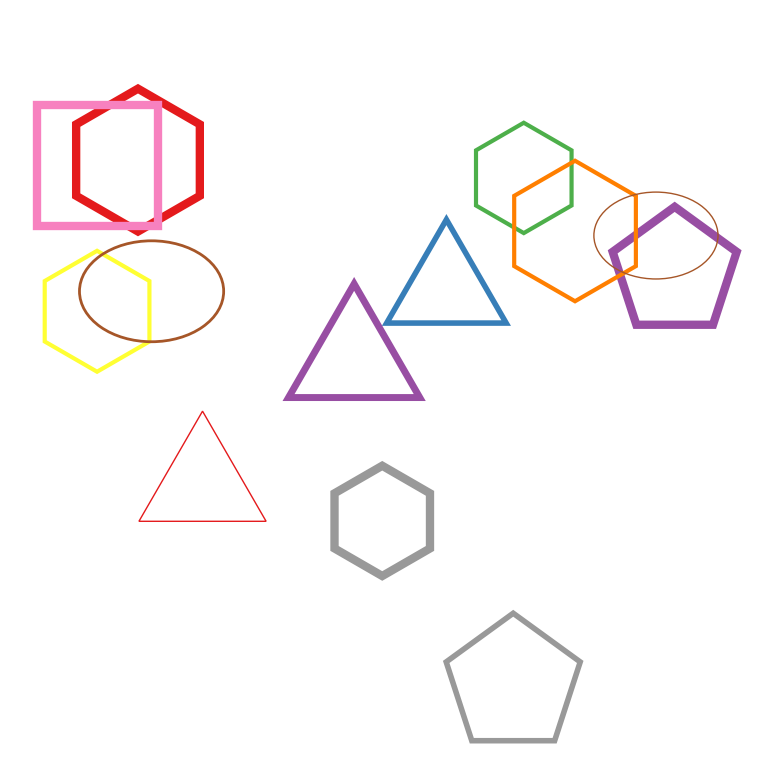[{"shape": "triangle", "thickness": 0.5, "radius": 0.48, "center": [0.263, 0.371]}, {"shape": "hexagon", "thickness": 3, "radius": 0.46, "center": [0.179, 0.792]}, {"shape": "triangle", "thickness": 2, "radius": 0.45, "center": [0.58, 0.625]}, {"shape": "hexagon", "thickness": 1.5, "radius": 0.36, "center": [0.68, 0.769]}, {"shape": "pentagon", "thickness": 3, "radius": 0.42, "center": [0.876, 0.647]}, {"shape": "triangle", "thickness": 2.5, "radius": 0.49, "center": [0.46, 0.533]}, {"shape": "hexagon", "thickness": 1.5, "radius": 0.46, "center": [0.747, 0.7]}, {"shape": "hexagon", "thickness": 1.5, "radius": 0.39, "center": [0.126, 0.596]}, {"shape": "oval", "thickness": 0.5, "radius": 0.4, "center": [0.852, 0.694]}, {"shape": "oval", "thickness": 1, "radius": 0.47, "center": [0.197, 0.622]}, {"shape": "square", "thickness": 3, "radius": 0.39, "center": [0.126, 0.785]}, {"shape": "pentagon", "thickness": 2, "radius": 0.46, "center": [0.667, 0.112]}, {"shape": "hexagon", "thickness": 3, "radius": 0.36, "center": [0.496, 0.324]}]